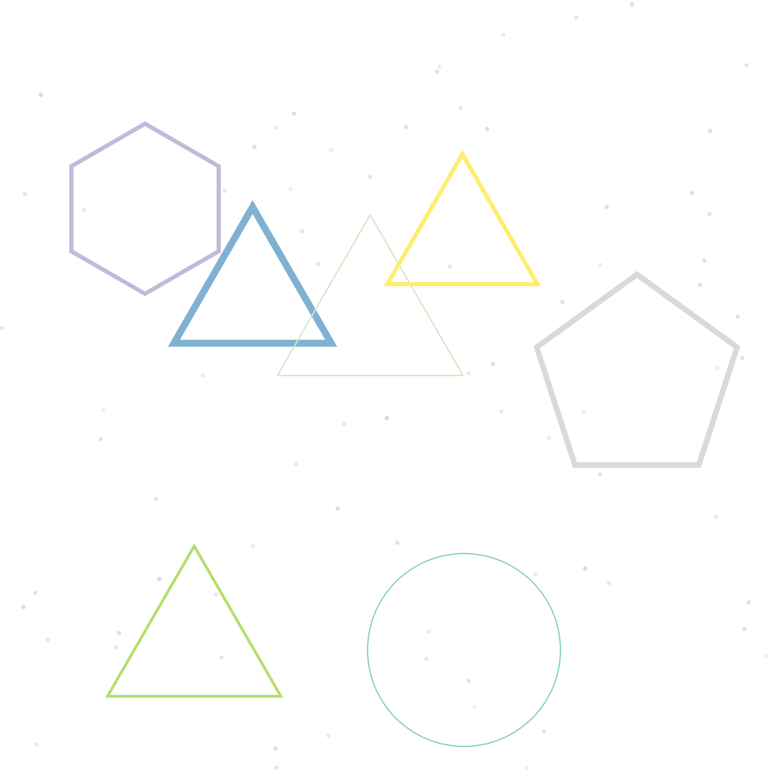[{"shape": "circle", "thickness": 0.5, "radius": 0.63, "center": [0.603, 0.156]}, {"shape": "hexagon", "thickness": 1.5, "radius": 0.55, "center": [0.188, 0.729]}, {"shape": "triangle", "thickness": 2.5, "radius": 0.59, "center": [0.328, 0.613]}, {"shape": "triangle", "thickness": 1, "radius": 0.65, "center": [0.252, 0.161]}, {"shape": "pentagon", "thickness": 2, "radius": 0.68, "center": [0.827, 0.507]}, {"shape": "triangle", "thickness": 0.5, "radius": 0.7, "center": [0.481, 0.582]}, {"shape": "triangle", "thickness": 1.5, "radius": 0.56, "center": [0.601, 0.687]}]